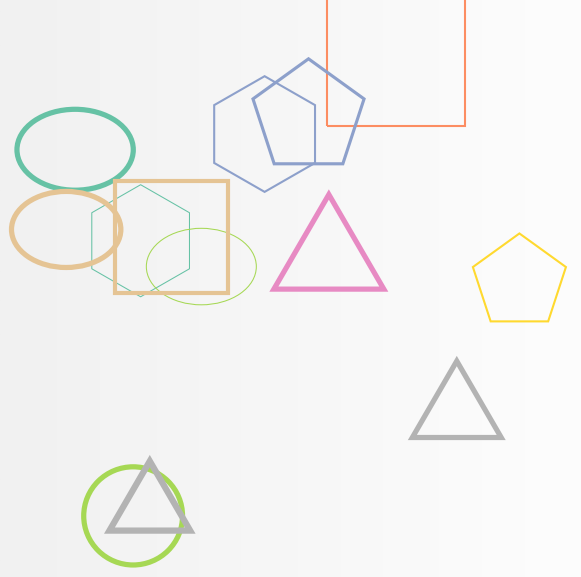[{"shape": "hexagon", "thickness": 0.5, "radius": 0.49, "center": [0.242, 0.582]}, {"shape": "oval", "thickness": 2.5, "radius": 0.5, "center": [0.129, 0.74]}, {"shape": "square", "thickness": 1, "radius": 0.59, "center": [0.681, 0.9]}, {"shape": "pentagon", "thickness": 1.5, "radius": 0.5, "center": [0.531, 0.797]}, {"shape": "hexagon", "thickness": 1, "radius": 0.5, "center": [0.455, 0.767]}, {"shape": "triangle", "thickness": 2.5, "radius": 0.55, "center": [0.566, 0.553]}, {"shape": "oval", "thickness": 0.5, "radius": 0.47, "center": [0.346, 0.538]}, {"shape": "circle", "thickness": 2.5, "radius": 0.42, "center": [0.229, 0.106]}, {"shape": "pentagon", "thickness": 1, "radius": 0.42, "center": [0.894, 0.511]}, {"shape": "square", "thickness": 2, "radius": 0.48, "center": [0.295, 0.589]}, {"shape": "oval", "thickness": 2.5, "radius": 0.47, "center": [0.114, 0.602]}, {"shape": "triangle", "thickness": 3, "radius": 0.4, "center": [0.258, 0.12]}, {"shape": "triangle", "thickness": 2.5, "radius": 0.44, "center": [0.786, 0.286]}]